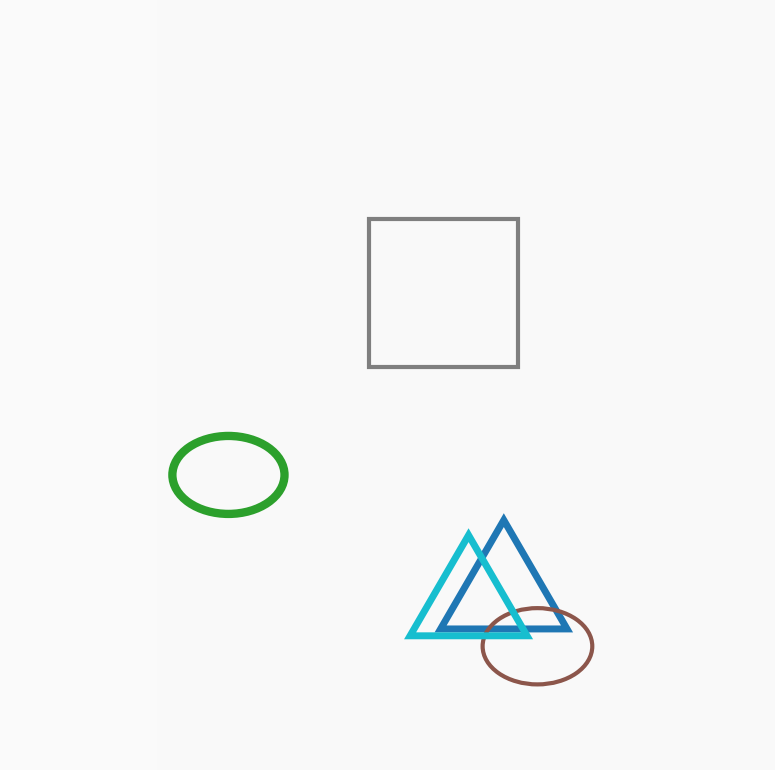[{"shape": "triangle", "thickness": 2.5, "radius": 0.47, "center": [0.65, 0.23]}, {"shape": "oval", "thickness": 3, "radius": 0.36, "center": [0.295, 0.383]}, {"shape": "oval", "thickness": 1.5, "radius": 0.35, "center": [0.693, 0.161]}, {"shape": "square", "thickness": 1.5, "radius": 0.48, "center": [0.572, 0.62]}, {"shape": "triangle", "thickness": 2.5, "radius": 0.44, "center": [0.605, 0.218]}]